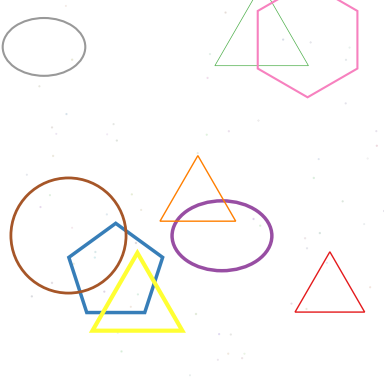[{"shape": "triangle", "thickness": 1, "radius": 0.52, "center": [0.857, 0.242]}, {"shape": "pentagon", "thickness": 2.5, "radius": 0.64, "center": [0.301, 0.292]}, {"shape": "triangle", "thickness": 0.5, "radius": 0.7, "center": [0.68, 0.9]}, {"shape": "oval", "thickness": 2.5, "radius": 0.65, "center": [0.577, 0.388]}, {"shape": "triangle", "thickness": 1, "radius": 0.57, "center": [0.514, 0.482]}, {"shape": "triangle", "thickness": 3, "radius": 0.67, "center": [0.357, 0.208]}, {"shape": "circle", "thickness": 2, "radius": 0.75, "center": [0.178, 0.388]}, {"shape": "hexagon", "thickness": 1.5, "radius": 0.75, "center": [0.799, 0.897]}, {"shape": "oval", "thickness": 1.5, "radius": 0.54, "center": [0.114, 0.878]}]